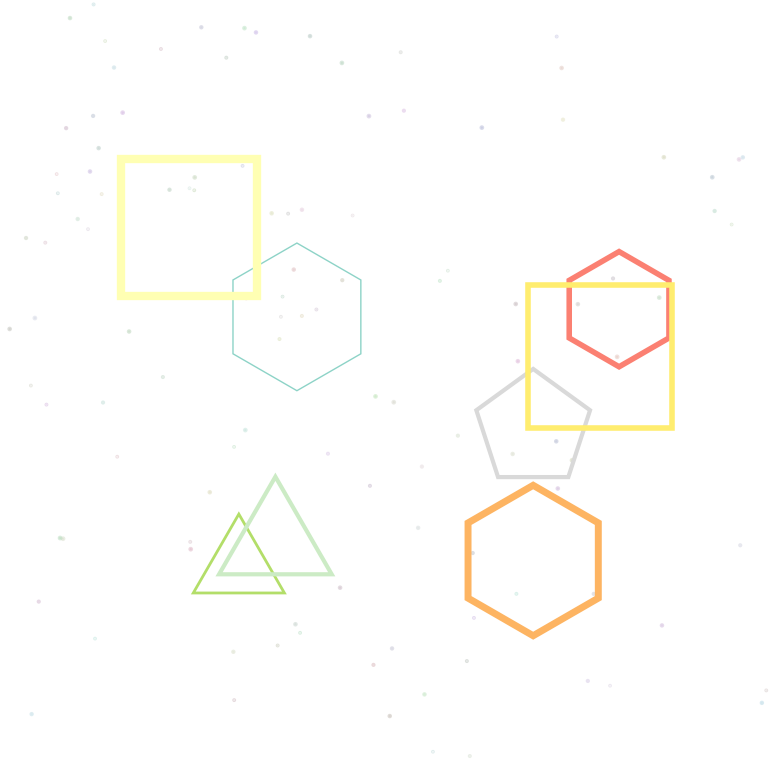[{"shape": "hexagon", "thickness": 0.5, "radius": 0.48, "center": [0.386, 0.588]}, {"shape": "square", "thickness": 3, "radius": 0.44, "center": [0.245, 0.704]}, {"shape": "hexagon", "thickness": 2, "radius": 0.37, "center": [0.804, 0.598]}, {"shape": "hexagon", "thickness": 2.5, "radius": 0.49, "center": [0.692, 0.272]}, {"shape": "triangle", "thickness": 1, "radius": 0.34, "center": [0.31, 0.264]}, {"shape": "pentagon", "thickness": 1.5, "radius": 0.39, "center": [0.692, 0.443]}, {"shape": "triangle", "thickness": 1.5, "radius": 0.42, "center": [0.358, 0.296]}, {"shape": "square", "thickness": 2, "radius": 0.47, "center": [0.779, 0.537]}]